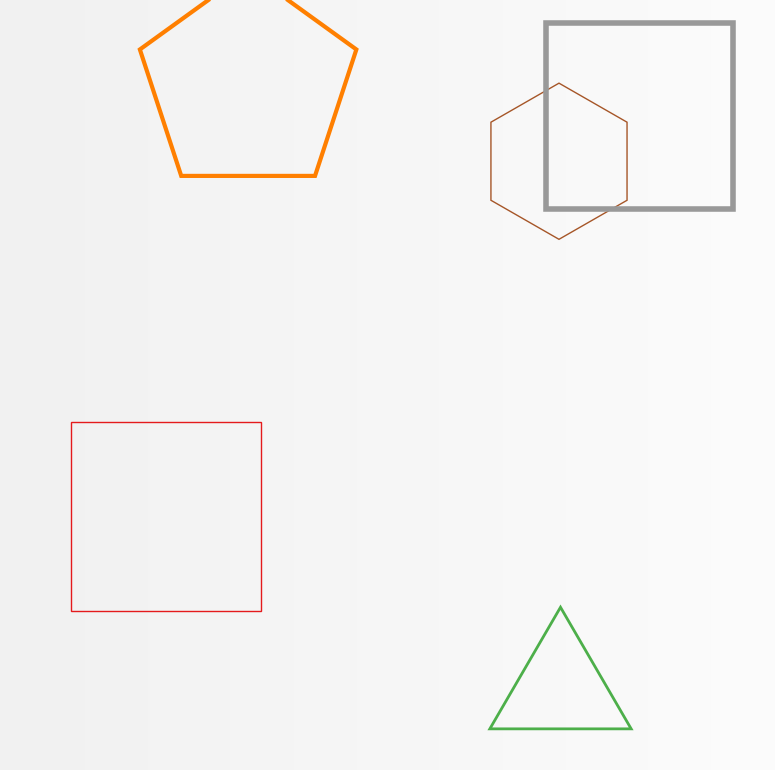[{"shape": "square", "thickness": 0.5, "radius": 0.61, "center": [0.214, 0.329]}, {"shape": "triangle", "thickness": 1, "radius": 0.53, "center": [0.723, 0.106]}, {"shape": "pentagon", "thickness": 1.5, "radius": 0.73, "center": [0.32, 0.89]}, {"shape": "hexagon", "thickness": 0.5, "radius": 0.51, "center": [0.721, 0.791]}, {"shape": "square", "thickness": 2, "radius": 0.6, "center": [0.825, 0.849]}]